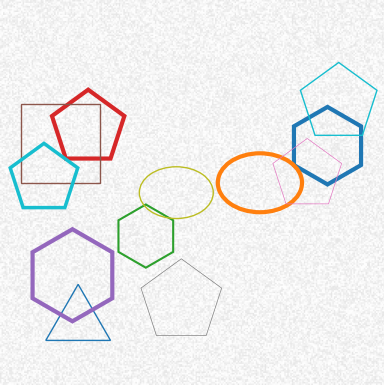[{"shape": "hexagon", "thickness": 3, "radius": 0.5, "center": [0.851, 0.622]}, {"shape": "triangle", "thickness": 1, "radius": 0.49, "center": [0.203, 0.164]}, {"shape": "oval", "thickness": 3, "radius": 0.55, "center": [0.675, 0.525]}, {"shape": "hexagon", "thickness": 1.5, "radius": 0.41, "center": [0.379, 0.387]}, {"shape": "pentagon", "thickness": 3, "radius": 0.49, "center": [0.229, 0.668]}, {"shape": "hexagon", "thickness": 3, "radius": 0.6, "center": [0.188, 0.285]}, {"shape": "square", "thickness": 1, "radius": 0.51, "center": [0.157, 0.628]}, {"shape": "pentagon", "thickness": 0.5, "radius": 0.47, "center": [0.798, 0.546]}, {"shape": "pentagon", "thickness": 0.5, "radius": 0.55, "center": [0.471, 0.218]}, {"shape": "oval", "thickness": 1, "radius": 0.48, "center": [0.458, 0.5]}, {"shape": "pentagon", "thickness": 1, "radius": 0.52, "center": [0.88, 0.733]}, {"shape": "pentagon", "thickness": 2.5, "radius": 0.46, "center": [0.114, 0.535]}]